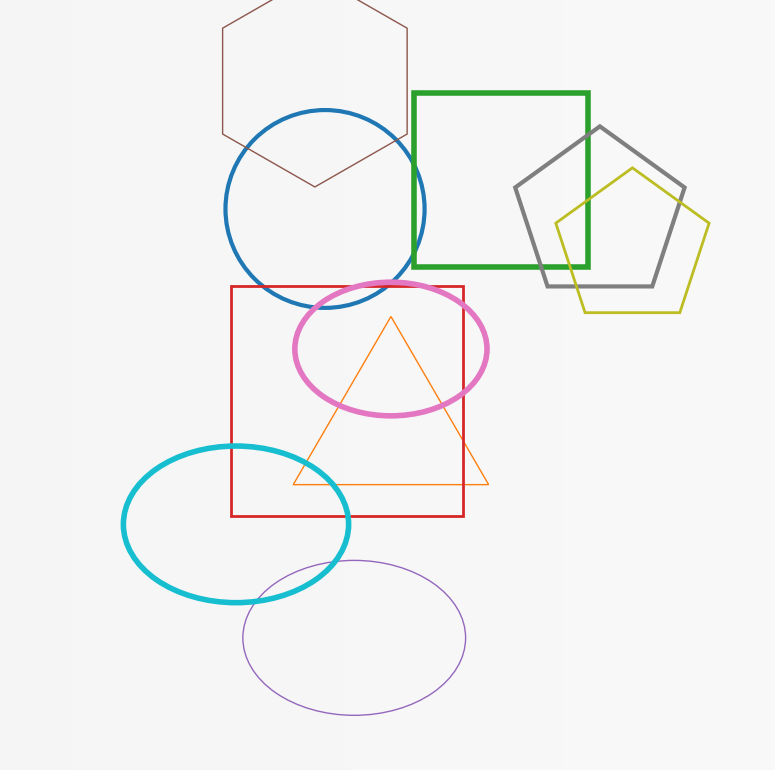[{"shape": "circle", "thickness": 1.5, "radius": 0.64, "center": [0.419, 0.729]}, {"shape": "triangle", "thickness": 0.5, "radius": 0.73, "center": [0.504, 0.443]}, {"shape": "square", "thickness": 2, "radius": 0.56, "center": [0.647, 0.766]}, {"shape": "square", "thickness": 1, "radius": 0.75, "center": [0.448, 0.479]}, {"shape": "oval", "thickness": 0.5, "radius": 0.72, "center": [0.457, 0.172]}, {"shape": "hexagon", "thickness": 0.5, "radius": 0.69, "center": [0.406, 0.895]}, {"shape": "oval", "thickness": 2, "radius": 0.62, "center": [0.504, 0.547]}, {"shape": "pentagon", "thickness": 1.5, "radius": 0.57, "center": [0.774, 0.721]}, {"shape": "pentagon", "thickness": 1, "radius": 0.52, "center": [0.816, 0.678]}, {"shape": "oval", "thickness": 2, "radius": 0.73, "center": [0.305, 0.319]}]